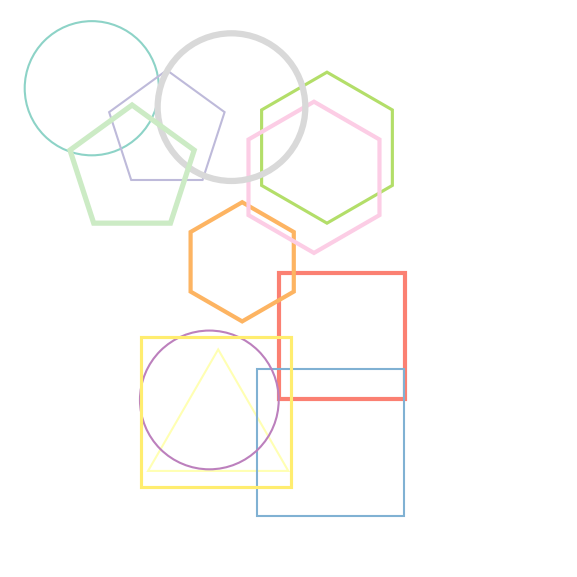[{"shape": "circle", "thickness": 1, "radius": 0.58, "center": [0.159, 0.846]}, {"shape": "triangle", "thickness": 1, "radius": 0.7, "center": [0.378, 0.254]}, {"shape": "pentagon", "thickness": 1, "radius": 0.53, "center": [0.289, 0.772]}, {"shape": "square", "thickness": 2, "radius": 0.55, "center": [0.593, 0.417]}, {"shape": "square", "thickness": 1, "radius": 0.64, "center": [0.572, 0.233]}, {"shape": "hexagon", "thickness": 2, "radius": 0.52, "center": [0.419, 0.546]}, {"shape": "hexagon", "thickness": 1.5, "radius": 0.65, "center": [0.566, 0.743]}, {"shape": "hexagon", "thickness": 2, "radius": 0.65, "center": [0.544, 0.692]}, {"shape": "circle", "thickness": 3, "radius": 0.64, "center": [0.401, 0.814]}, {"shape": "circle", "thickness": 1, "radius": 0.6, "center": [0.362, 0.307]}, {"shape": "pentagon", "thickness": 2.5, "radius": 0.57, "center": [0.229, 0.704]}, {"shape": "square", "thickness": 1.5, "radius": 0.65, "center": [0.374, 0.286]}]